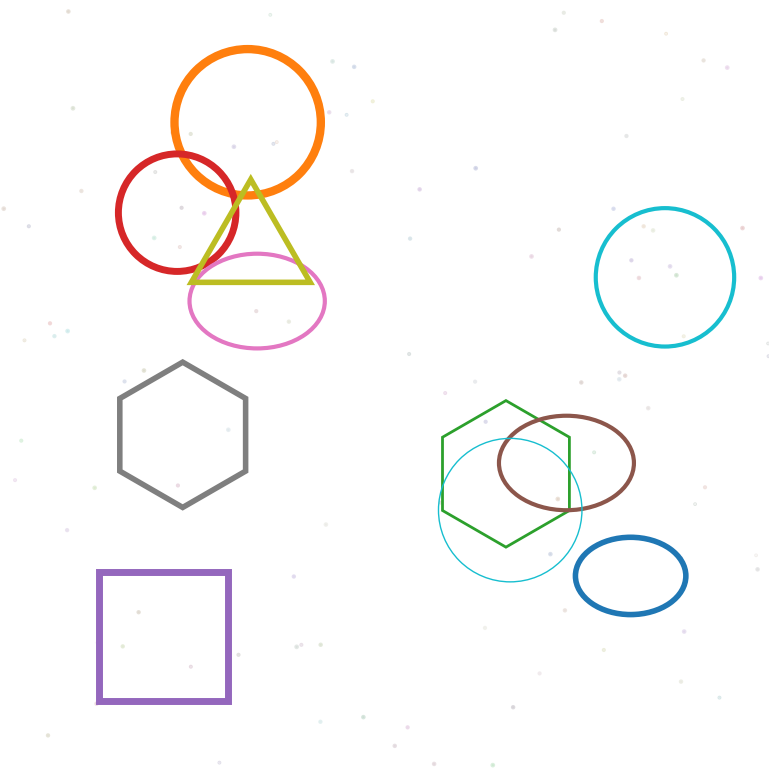[{"shape": "oval", "thickness": 2, "radius": 0.36, "center": [0.819, 0.252]}, {"shape": "circle", "thickness": 3, "radius": 0.48, "center": [0.322, 0.841]}, {"shape": "hexagon", "thickness": 1, "radius": 0.48, "center": [0.657, 0.385]}, {"shape": "circle", "thickness": 2.5, "radius": 0.38, "center": [0.23, 0.724]}, {"shape": "square", "thickness": 2.5, "radius": 0.42, "center": [0.212, 0.173]}, {"shape": "oval", "thickness": 1.5, "radius": 0.44, "center": [0.736, 0.399]}, {"shape": "oval", "thickness": 1.5, "radius": 0.44, "center": [0.334, 0.609]}, {"shape": "hexagon", "thickness": 2, "radius": 0.47, "center": [0.237, 0.435]}, {"shape": "triangle", "thickness": 2, "radius": 0.45, "center": [0.326, 0.678]}, {"shape": "circle", "thickness": 0.5, "radius": 0.47, "center": [0.663, 0.338]}, {"shape": "circle", "thickness": 1.5, "radius": 0.45, "center": [0.864, 0.64]}]